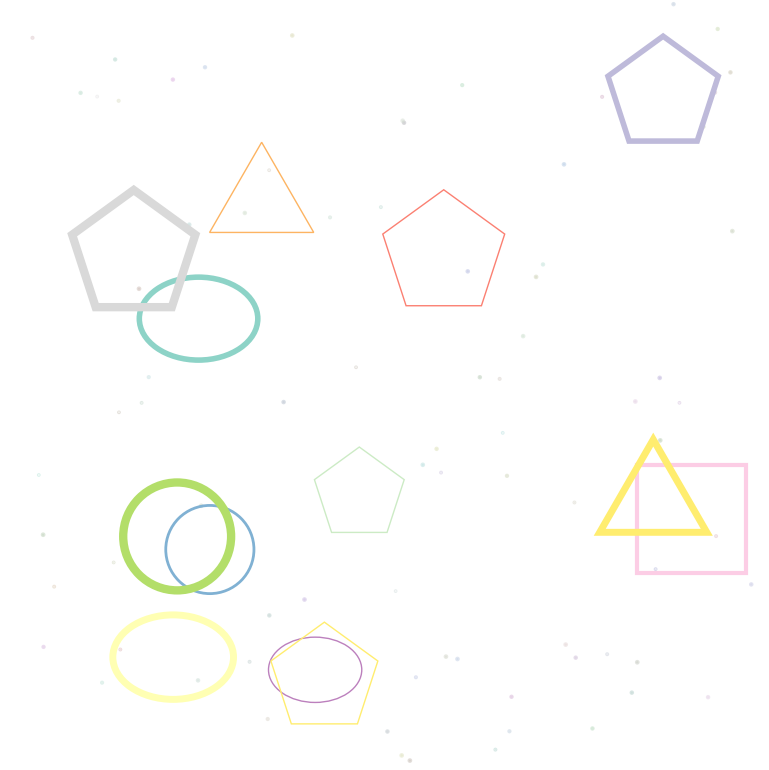[{"shape": "oval", "thickness": 2, "radius": 0.38, "center": [0.258, 0.586]}, {"shape": "oval", "thickness": 2.5, "radius": 0.39, "center": [0.225, 0.147]}, {"shape": "pentagon", "thickness": 2, "radius": 0.38, "center": [0.861, 0.878]}, {"shape": "pentagon", "thickness": 0.5, "radius": 0.42, "center": [0.576, 0.67]}, {"shape": "circle", "thickness": 1, "radius": 0.29, "center": [0.273, 0.286]}, {"shape": "triangle", "thickness": 0.5, "radius": 0.39, "center": [0.34, 0.737]}, {"shape": "circle", "thickness": 3, "radius": 0.35, "center": [0.23, 0.303]}, {"shape": "square", "thickness": 1.5, "radius": 0.35, "center": [0.898, 0.326]}, {"shape": "pentagon", "thickness": 3, "radius": 0.42, "center": [0.174, 0.669]}, {"shape": "oval", "thickness": 0.5, "radius": 0.3, "center": [0.409, 0.13]}, {"shape": "pentagon", "thickness": 0.5, "radius": 0.31, "center": [0.467, 0.358]}, {"shape": "triangle", "thickness": 2.5, "radius": 0.4, "center": [0.848, 0.349]}, {"shape": "pentagon", "thickness": 0.5, "radius": 0.37, "center": [0.421, 0.119]}]